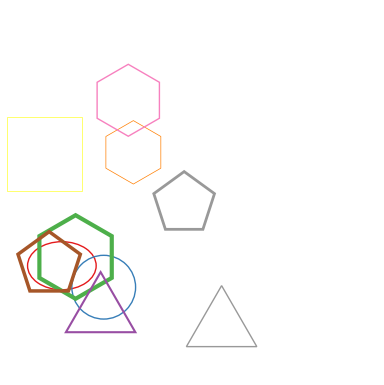[{"shape": "oval", "thickness": 1, "radius": 0.45, "center": [0.161, 0.31]}, {"shape": "circle", "thickness": 1, "radius": 0.41, "center": [0.269, 0.254]}, {"shape": "hexagon", "thickness": 3, "radius": 0.54, "center": [0.196, 0.332]}, {"shape": "triangle", "thickness": 1.5, "radius": 0.52, "center": [0.261, 0.189]}, {"shape": "hexagon", "thickness": 0.5, "radius": 0.41, "center": [0.346, 0.604]}, {"shape": "square", "thickness": 0.5, "radius": 0.48, "center": [0.115, 0.6]}, {"shape": "pentagon", "thickness": 2.5, "radius": 0.43, "center": [0.128, 0.313]}, {"shape": "hexagon", "thickness": 1, "radius": 0.47, "center": [0.333, 0.74]}, {"shape": "triangle", "thickness": 1, "radius": 0.53, "center": [0.576, 0.152]}, {"shape": "pentagon", "thickness": 2, "radius": 0.41, "center": [0.478, 0.471]}]